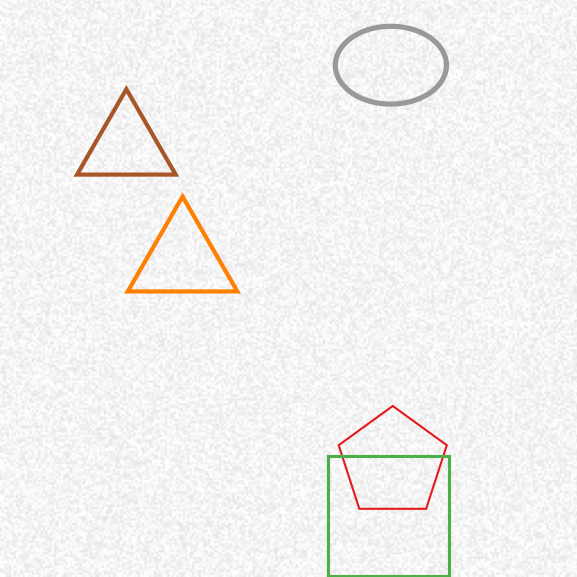[{"shape": "pentagon", "thickness": 1, "radius": 0.49, "center": [0.68, 0.198]}, {"shape": "square", "thickness": 1.5, "radius": 0.52, "center": [0.673, 0.105]}, {"shape": "triangle", "thickness": 2, "radius": 0.55, "center": [0.316, 0.549]}, {"shape": "triangle", "thickness": 2, "radius": 0.49, "center": [0.219, 0.746]}, {"shape": "oval", "thickness": 2.5, "radius": 0.48, "center": [0.677, 0.886]}]